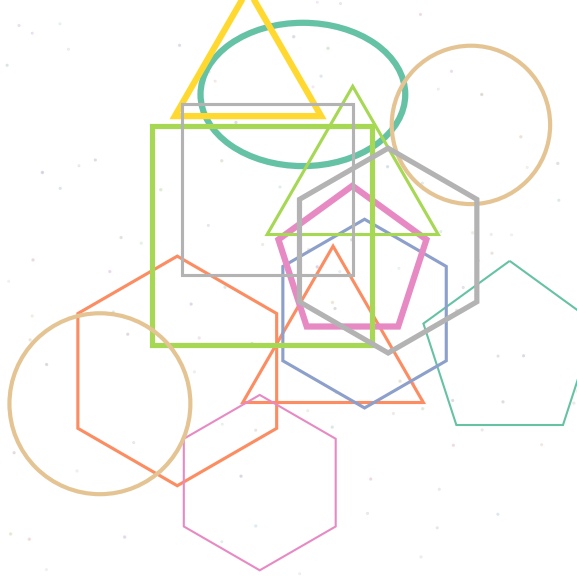[{"shape": "oval", "thickness": 3, "radius": 0.89, "center": [0.524, 0.836]}, {"shape": "pentagon", "thickness": 1, "radius": 0.79, "center": [0.883, 0.39]}, {"shape": "hexagon", "thickness": 1.5, "radius": 0.99, "center": [0.307, 0.357]}, {"shape": "triangle", "thickness": 1.5, "radius": 0.9, "center": [0.577, 0.392]}, {"shape": "hexagon", "thickness": 1.5, "radius": 0.82, "center": [0.631, 0.456]}, {"shape": "hexagon", "thickness": 1, "radius": 0.76, "center": [0.45, 0.163]}, {"shape": "pentagon", "thickness": 3, "radius": 0.67, "center": [0.61, 0.543]}, {"shape": "square", "thickness": 2.5, "radius": 0.95, "center": [0.454, 0.592]}, {"shape": "triangle", "thickness": 1.5, "radius": 0.86, "center": [0.611, 0.679]}, {"shape": "triangle", "thickness": 3, "radius": 0.73, "center": [0.429, 0.871]}, {"shape": "circle", "thickness": 2, "radius": 0.69, "center": [0.815, 0.783]}, {"shape": "circle", "thickness": 2, "radius": 0.78, "center": [0.173, 0.3]}, {"shape": "square", "thickness": 1.5, "radius": 0.74, "center": [0.464, 0.672]}, {"shape": "hexagon", "thickness": 2.5, "radius": 0.89, "center": [0.672, 0.565]}]